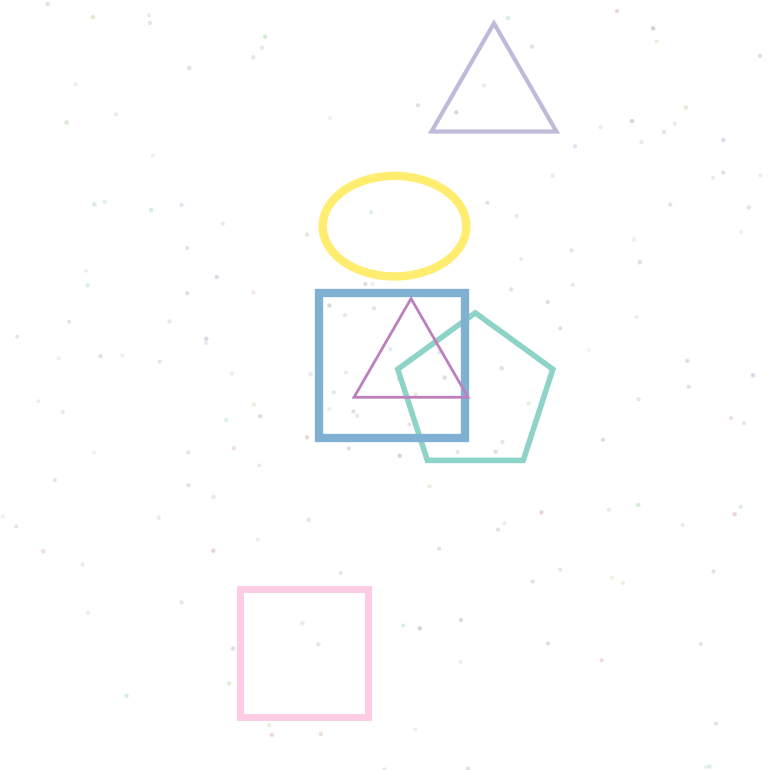[{"shape": "pentagon", "thickness": 2, "radius": 0.53, "center": [0.617, 0.488]}, {"shape": "triangle", "thickness": 1.5, "radius": 0.47, "center": [0.642, 0.876]}, {"shape": "square", "thickness": 3, "radius": 0.47, "center": [0.509, 0.526]}, {"shape": "square", "thickness": 2.5, "radius": 0.42, "center": [0.395, 0.152]}, {"shape": "triangle", "thickness": 1, "radius": 0.43, "center": [0.534, 0.527]}, {"shape": "oval", "thickness": 3, "radius": 0.47, "center": [0.512, 0.706]}]